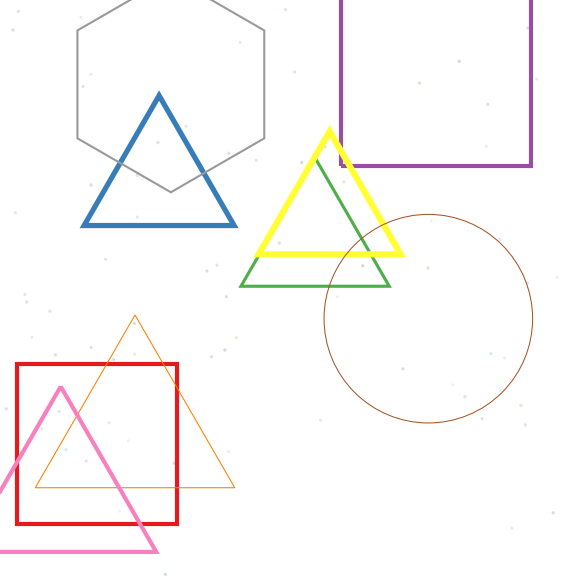[{"shape": "square", "thickness": 2, "radius": 0.69, "center": [0.168, 0.23]}, {"shape": "triangle", "thickness": 2.5, "radius": 0.75, "center": [0.276, 0.684]}, {"shape": "triangle", "thickness": 1.5, "radius": 0.74, "center": [0.546, 0.578]}, {"shape": "square", "thickness": 2, "radius": 0.82, "center": [0.755, 0.875]}, {"shape": "triangle", "thickness": 0.5, "radius": 1.0, "center": [0.234, 0.254]}, {"shape": "triangle", "thickness": 3, "radius": 0.71, "center": [0.571, 0.63]}, {"shape": "circle", "thickness": 0.5, "radius": 0.9, "center": [0.742, 0.447]}, {"shape": "triangle", "thickness": 2, "radius": 0.95, "center": [0.105, 0.139]}, {"shape": "hexagon", "thickness": 1, "radius": 0.93, "center": [0.296, 0.853]}]